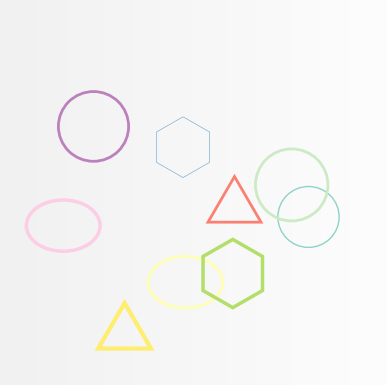[{"shape": "circle", "thickness": 1, "radius": 0.4, "center": [0.796, 0.436]}, {"shape": "oval", "thickness": 2, "radius": 0.48, "center": [0.479, 0.267]}, {"shape": "triangle", "thickness": 2, "radius": 0.4, "center": [0.605, 0.462]}, {"shape": "hexagon", "thickness": 0.5, "radius": 0.39, "center": [0.472, 0.618]}, {"shape": "hexagon", "thickness": 2.5, "radius": 0.44, "center": [0.601, 0.29]}, {"shape": "oval", "thickness": 2.5, "radius": 0.48, "center": [0.163, 0.414]}, {"shape": "circle", "thickness": 2, "radius": 0.45, "center": [0.241, 0.672]}, {"shape": "circle", "thickness": 2, "radius": 0.47, "center": [0.753, 0.52]}, {"shape": "triangle", "thickness": 3, "radius": 0.39, "center": [0.322, 0.134]}]